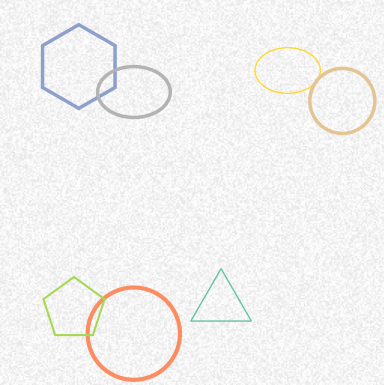[{"shape": "triangle", "thickness": 1, "radius": 0.45, "center": [0.574, 0.211]}, {"shape": "circle", "thickness": 3, "radius": 0.6, "center": [0.348, 0.133]}, {"shape": "hexagon", "thickness": 2.5, "radius": 0.54, "center": [0.205, 0.827]}, {"shape": "pentagon", "thickness": 1.5, "radius": 0.42, "center": [0.192, 0.197]}, {"shape": "oval", "thickness": 1, "radius": 0.42, "center": [0.747, 0.817]}, {"shape": "circle", "thickness": 2.5, "radius": 0.42, "center": [0.889, 0.738]}, {"shape": "oval", "thickness": 2.5, "radius": 0.47, "center": [0.348, 0.761]}]